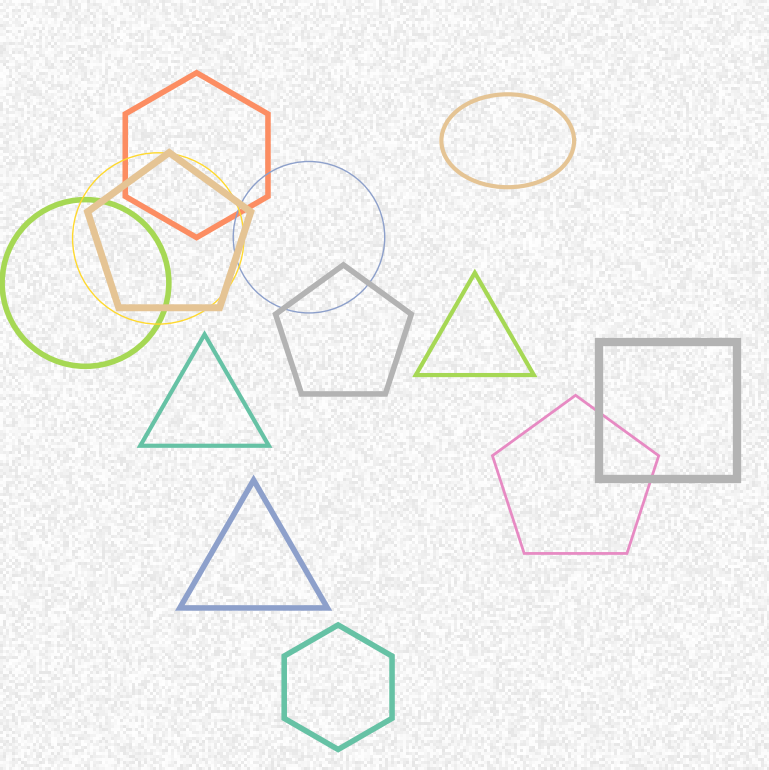[{"shape": "triangle", "thickness": 1.5, "radius": 0.48, "center": [0.266, 0.469]}, {"shape": "hexagon", "thickness": 2, "radius": 0.4, "center": [0.439, 0.108]}, {"shape": "hexagon", "thickness": 2, "radius": 0.54, "center": [0.255, 0.799]}, {"shape": "circle", "thickness": 0.5, "radius": 0.49, "center": [0.401, 0.692]}, {"shape": "triangle", "thickness": 2, "radius": 0.55, "center": [0.329, 0.266]}, {"shape": "pentagon", "thickness": 1, "radius": 0.57, "center": [0.747, 0.373]}, {"shape": "triangle", "thickness": 1.5, "radius": 0.44, "center": [0.617, 0.557]}, {"shape": "circle", "thickness": 2, "radius": 0.54, "center": [0.111, 0.633]}, {"shape": "circle", "thickness": 0.5, "radius": 0.56, "center": [0.205, 0.69]}, {"shape": "oval", "thickness": 1.5, "radius": 0.43, "center": [0.659, 0.817]}, {"shape": "pentagon", "thickness": 2.5, "radius": 0.56, "center": [0.22, 0.69]}, {"shape": "pentagon", "thickness": 2, "radius": 0.46, "center": [0.446, 0.563]}, {"shape": "square", "thickness": 3, "radius": 0.45, "center": [0.868, 0.467]}]